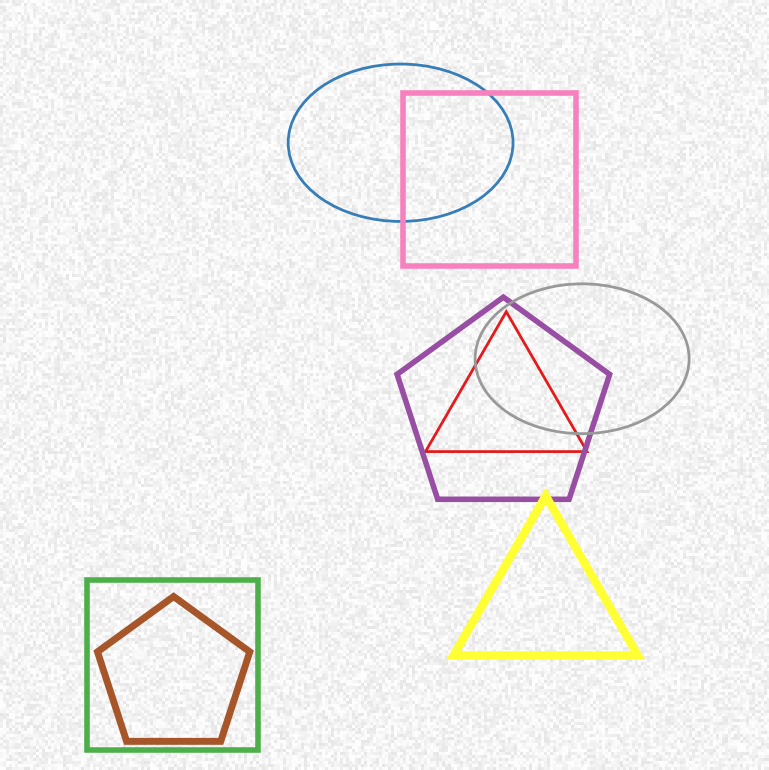[{"shape": "triangle", "thickness": 1, "radius": 0.61, "center": [0.657, 0.474]}, {"shape": "oval", "thickness": 1, "radius": 0.73, "center": [0.52, 0.815]}, {"shape": "square", "thickness": 2, "radius": 0.56, "center": [0.225, 0.136]}, {"shape": "pentagon", "thickness": 2, "radius": 0.73, "center": [0.654, 0.469]}, {"shape": "triangle", "thickness": 3, "radius": 0.69, "center": [0.709, 0.218]}, {"shape": "pentagon", "thickness": 2.5, "radius": 0.52, "center": [0.226, 0.121]}, {"shape": "square", "thickness": 2, "radius": 0.56, "center": [0.635, 0.766]}, {"shape": "oval", "thickness": 1, "radius": 0.69, "center": [0.756, 0.534]}]